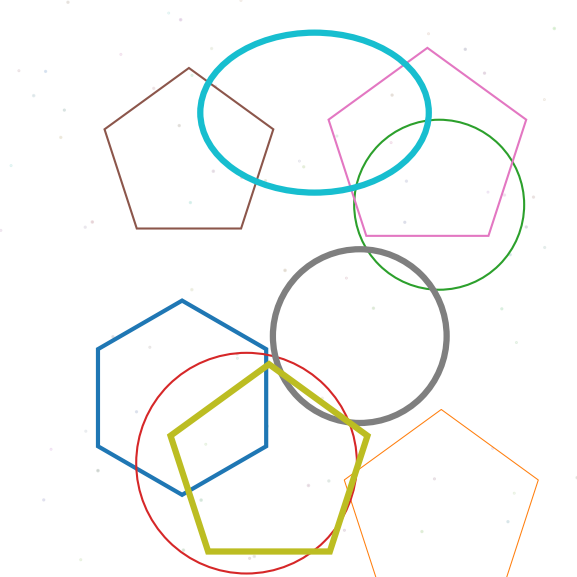[{"shape": "hexagon", "thickness": 2, "radius": 0.84, "center": [0.315, 0.31]}, {"shape": "pentagon", "thickness": 0.5, "radius": 0.88, "center": [0.764, 0.113]}, {"shape": "circle", "thickness": 1, "radius": 0.74, "center": [0.76, 0.645]}, {"shape": "circle", "thickness": 1, "radius": 0.96, "center": [0.427, 0.197]}, {"shape": "pentagon", "thickness": 1, "radius": 0.77, "center": [0.327, 0.728]}, {"shape": "pentagon", "thickness": 1, "radius": 0.9, "center": [0.74, 0.736]}, {"shape": "circle", "thickness": 3, "radius": 0.75, "center": [0.623, 0.417]}, {"shape": "pentagon", "thickness": 3, "radius": 0.9, "center": [0.466, 0.189]}, {"shape": "oval", "thickness": 3, "radius": 0.99, "center": [0.545, 0.804]}]